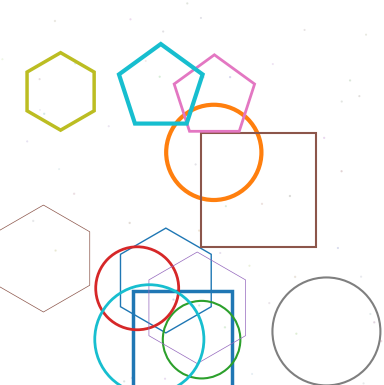[{"shape": "hexagon", "thickness": 1, "radius": 0.68, "center": [0.431, 0.271]}, {"shape": "square", "thickness": 2.5, "radius": 0.64, "center": [0.473, 0.115]}, {"shape": "circle", "thickness": 3, "radius": 0.62, "center": [0.555, 0.604]}, {"shape": "circle", "thickness": 1.5, "radius": 0.5, "center": [0.524, 0.118]}, {"shape": "circle", "thickness": 2, "radius": 0.54, "center": [0.356, 0.251]}, {"shape": "hexagon", "thickness": 0.5, "radius": 0.72, "center": [0.512, 0.201]}, {"shape": "hexagon", "thickness": 0.5, "radius": 0.69, "center": [0.113, 0.328]}, {"shape": "square", "thickness": 1.5, "radius": 0.74, "center": [0.672, 0.507]}, {"shape": "pentagon", "thickness": 2, "radius": 0.55, "center": [0.557, 0.748]}, {"shape": "circle", "thickness": 1.5, "radius": 0.7, "center": [0.848, 0.139]}, {"shape": "hexagon", "thickness": 2.5, "radius": 0.5, "center": [0.157, 0.763]}, {"shape": "pentagon", "thickness": 3, "radius": 0.57, "center": [0.418, 0.771]}, {"shape": "circle", "thickness": 2, "radius": 0.71, "center": [0.388, 0.119]}]